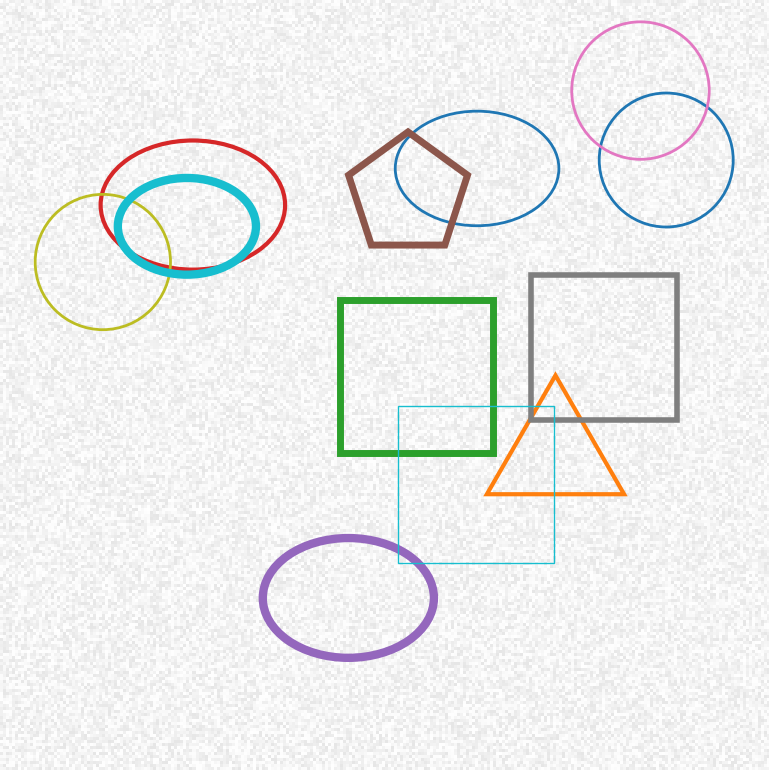[{"shape": "oval", "thickness": 1, "radius": 0.53, "center": [0.62, 0.781]}, {"shape": "circle", "thickness": 1, "radius": 0.44, "center": [0.865, 0.792]}, {"shape": "triangle", "thickness": 1.5, "radius": 0.51, "center": [0.721, 0.41]}, {"shape": "square", "thickness": 2.5, "radius": 0.5, "center": [0.541, 0.511]}, {"shape": "oval", "thickness": 1.5, "radius": 0.6, "center": [0.25, 0.734]}, {"shape": "oval", "thickness": 3, "radius": 0.56, "center": [0.452, 0.223]}, {"shape": "pentagon", "thickness": 2.5, "radius": 0.41, "center": [0.53, 0.747]}, {"shape": "circle", "thickness": 1, "radius": 0.45, "center": [0.832, 0.882]}, {"shape": "square", "thickness": 2, "radius": 0.47, "center": [0.784, 0.549]}, {"shape": "circle", "thickness": 1, "radius": 0.44, "center": [0.134, 0.66]}, {"shape": "oval", "thickness": 3, "radius": 0.45, "center": [0.243, 0.706]}, {"shape": "square", "thickness": 0.5, "radius": 0.51, "center": [0.618, 0.371]}]